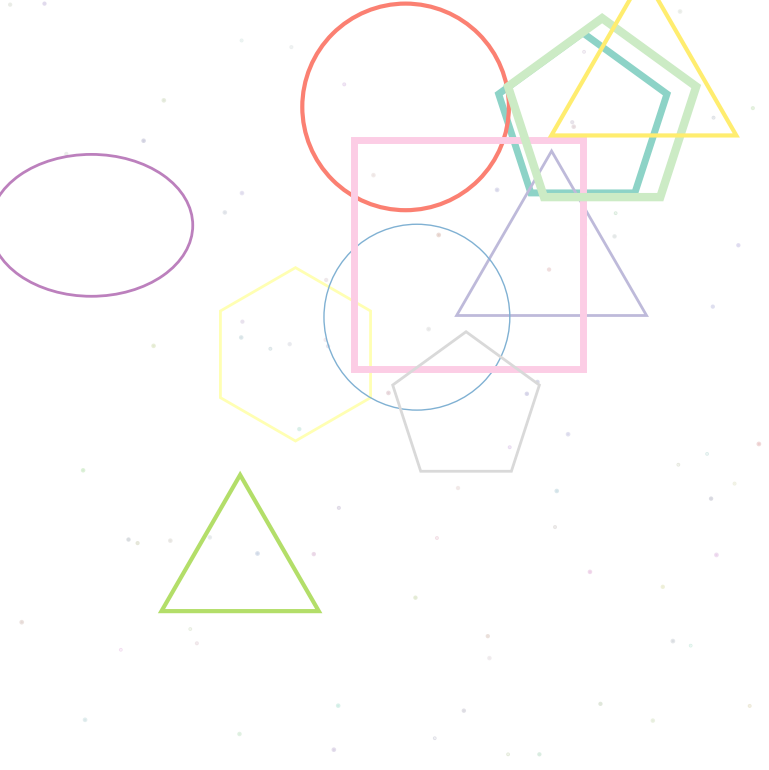[{"shape": "pentagon", "thickness": 2.5, "radius": 0.57, "center": [0.757, 0.842]}, {"shape": "hexagon", "thickness": 1, "radius": 0.56, "center": [0.384, 0.54]}, {"shape": "triangle", "thickness": 1, "radius": 0.71, "center": [0.716, 0.661]}, {"shape": "circle", "thickness": 1.5, "radius": 0.67, "center": [0.527, 0.861]}, {"shape": "circle", "thickness": 0.5, "radius": 0.6, "center": [0.541, 0.588]}, {"shape": "triangle", "thickness": 1.5, "radius": 0.59, "center": [0.312, 0.265]}, {"shape": "square", "thickness": 2.5, "radius": 0.74, "center": [0.608, 0.669]}, {"shape": "pentagon", "thickness": 1, "radius": 0.5, "center": [0.605, 0.469]}, {"shape": "oval", "thickness": 1, "radius": 0.66, "center": [0.119, 0.707]}, {"shape": "pentagon", "thickness": 3, "radius": 0.64, "center": [0.782, 0.848]}, {"shape": "triangle", "thickness": 1.5, "radius": 0.69, "center": [0.836, 0.893]}]